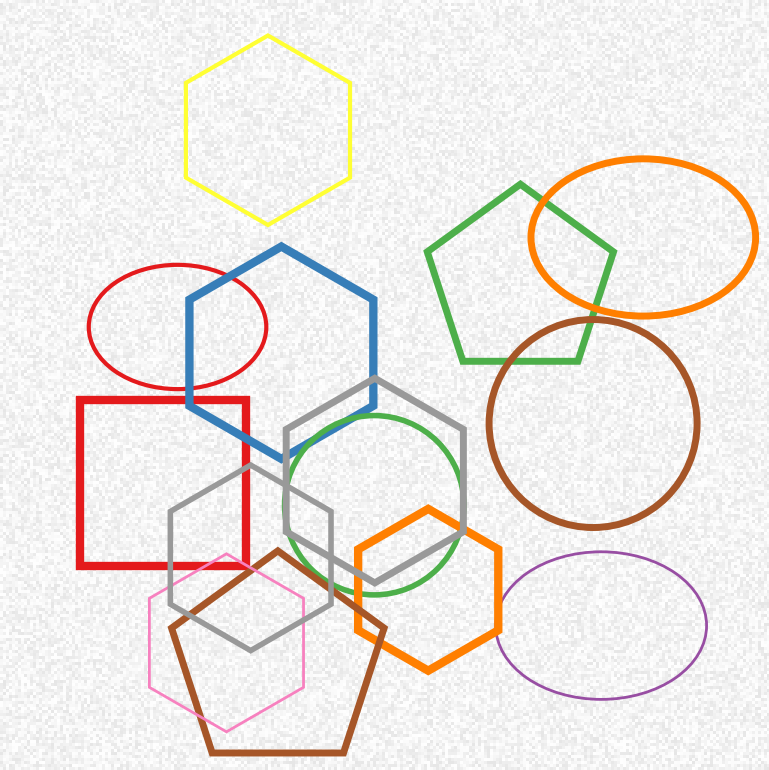[{"shape": "oval", "thickness": 1.5, "radius": 0.58, "center": [0.231, 0.575]}, {"shape": "square", "thickness": 3, "radius": 0.54, "center": [0.211, 0.373]}, {"shape": "hexagon", "thickness": 3, "radius": 0.69, "center": [0.365, 0.542]}, {"shape": "pentagon", "thickness": 2.5, "radius": 0.64, "center": [0.676, 0.634]}, {"shape": "circle", "thickness": 2, "radius": 0.58, "center": [0.486, 0.344]}, {"shape": "oval", "thickness": 1, "radius": 0.68, "center": [0.781, 0.188]}, {"shape": "hexagon", "thickness": 3, "radius": 0.53, "center": [0.556, 0.234]}, {"shape": "oval", "thickness": 2.5, "radius": 0.73, "center": [0.835, 0.692]}, {"shape": "hexagon", "thickness": 1.5, "radius": 0.62, "center": [0.348, 0.831]}, {"shape": "pentagon", "thickness": 2.5, "radius": 0.73, "center": [0.361, 0.139]}, {"shape": "circle", "thickness": 2.5, "radius": 0.68, "center": [0.77, 0.45]}, {"shape": "hexagon", "thickness": 1, "radius": 0.58, "center": [0.294, 0.165]}, {"shape": "hexagon", "thickness": 2, "radius": 0.6, "center": [0.326, 0.276]}, {"shape": "hexagon", "thickness": 2.5, "radius": 0.66, "center": [0.487, 0.376]}]